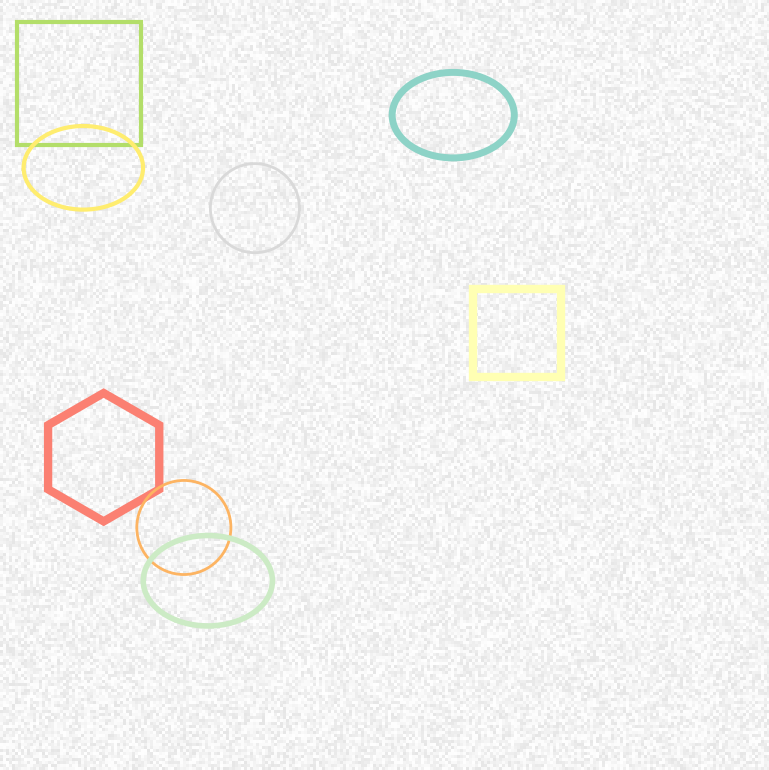[{"shape": "oval", "thickness": 2.5, "radius": 0.4, "center": [0.589, 0.85]}, {"shape": "square", "thickness": 3, "radius": 0.29, "center": [0.671, 0.568]}, {"shape": "hexagon", "thickness": 3, "radius": 0.42, "center": [0.135, 0.406]}, {"shape": "circle", "thickness": 1, "radius": 0.31, "center": [0.239, 0.315]}, {"shape": "square", "thickness": 1.5, "radius": 0.4, "center": [0.103, 0.892]}, {"shape": "circle", "thickness": 1, "radius": 0.29, "center": [0.331, 0.73]}, {"shape": "oval", "thickness": 2, "radius": 0.42, "center": [0.27, 0.246]}, {"shape": "oval", "thickness": 1.5, "radius": 0.39, "center": [0.108, 0.782]}]